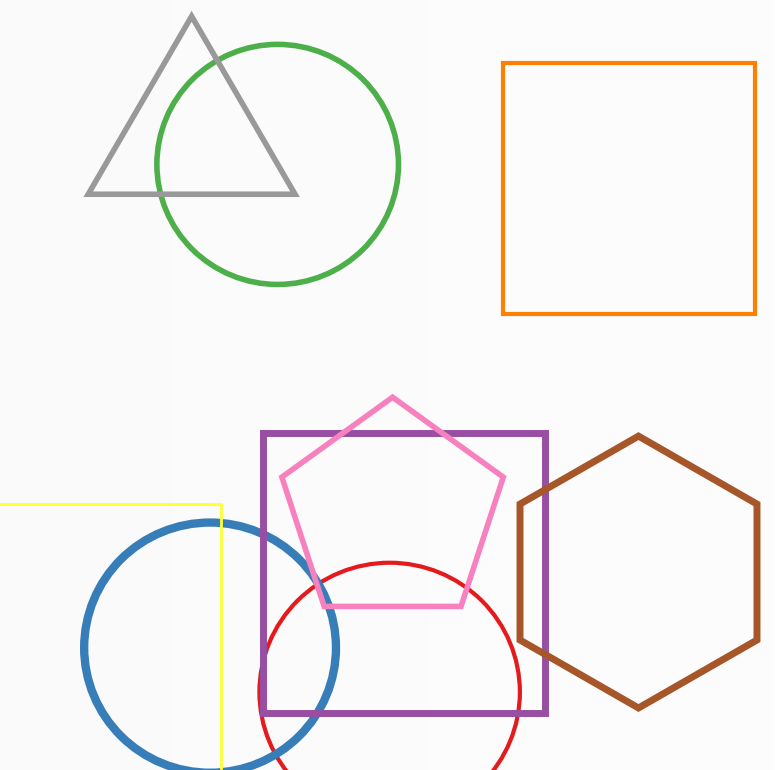[{"shape": "circle", "thickness": 1.5, "radius": 0.84, "center": [0.503, 0.101]}, {"shape": "circle", "thickness": 3, "radius": 0.81, "center": [0.271, 0.159]}, {"shape": "circle", "thickness": 2, "radius": 0.78, "center": [0.358, 0.786]}, {"shape": "square", "thickness": 2.5, "radius": 0.91, "center": [0.521, 0.256]}, {"shape": "square", "thickness": 1.5, "radius": 0.82, "center": [0.811, 0.755]}, {"shape": "square", "thickness": 1, "radius": 0.92, "center": [0.102, 0.161]}, {"shape": "hexagon", "thickness": 2.5, "radius": 0.88, "center": [0.824, 0.257]}, {"shape": "pentagon", "thickness": 2, "radius": 0.75, "center": [0.507, 0.334]}, {"shape": "triangle", "thickness": 2, "radius": 0.77, "center": [0.247, 0.825]}]